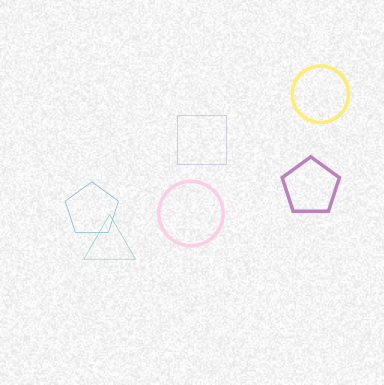[{"shape": "triangle", "thickness": 0.5, "radius": 0.39, "center": [0.285, 0.366]}, {"shape": "square", "thickness": 0.5, "radius": 0.32, "center": [0.524, 0.638]}, {"shape": "pentagon", "thickness": 0.5, "radius": 0.36, "center": [0.239, 0.455]}, {"shape": "circle", "thickness": 2.5, "radius": 0.42, "center": [0.496, 0.445]}, {"shape": "pentagon", "thickness": 2.5, "radius": 0.39, "center": [0.807, 0.515]}, {"shape": "circle", "thickness": 2.5, "radius": 0.37, "center": [0.832, 0.755]}]